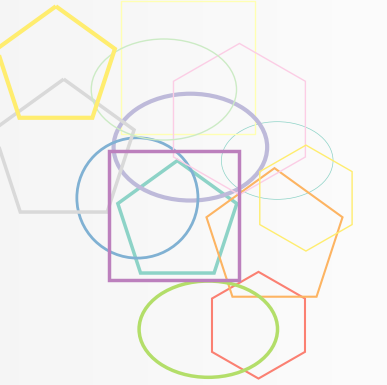[{"shape": "pentagon", "thickness": 2.5, "radius": 0.81, "center": [0.458, 0.421]}, {"shape": "oval", "thickness": 0.5, "radius": 0.72, "center": [0.715, 0.583]}, {"shape": "square", "thickness": 1, "radius": 0.86, "center": [0.485, 0.825]}, {"shape": "oval", "thickness": 3, "radius": 0.99, "center": [0.491, 0.618]}, {"shape": "hexagon", "thickness": 1.5, "radius": 0.69, "center": [0.667, 0.155]}, {"shape": "circle", "thickness": 2, "radius": 0.78, "center": [0.355, 0.486]}, {"shape": "pentagon", "thickness": 1.5, "radius": 0.92, "center": [0.708, 0.379]}, {"shape": "oval", "thickness": 2.5, "radius": 0.89, "center": [0.538, 0.145]}, {"shape": "hexagon", "thickness": 1, "radius": 0.98, "center": [0.618, 0.691]}, {"shape": "pentagon", "thickness": 2.5, "radius": 0.95, "center": [0.164, 0.604]}, {"shape": "square", "thickness": 2.5, "radius": 0.84, "center": [0.449, 0.441]}, {"shape": "oval", "thickness": 1, "radius": 0.94, "center": [0.423, 0.767]}, {"shape": "pentagon", "thickness": 3, "radius": 0.8, "center": [0.144, 0.824]}, {"shape": "hexagon", "thickness": 1, "radius": 0.69, "center": [0.79, 0.485]}]